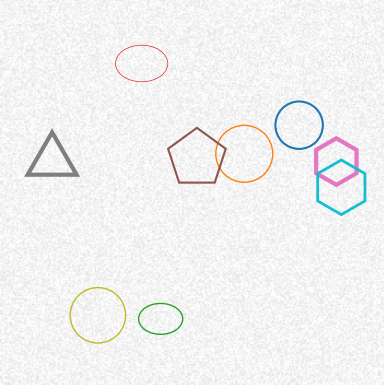[{"shape": "circle", "thickness": 1.5, "radius": 0.31, "center": [0.777, 0.675]}, {"shape": "circle", "thickness": 1, "radius": 0.37, "center": [0.634, 0.601]}, {"shape": "oval", "thickness": 1, "radius": 0.29, "center": [0.417, 0.172]}, {"shape": "oval", "thickness": 0.5, "radius": 0.34, "center": [0.368, 0.835]}, {"shape": "pentagon", "thickness": 1.5, "radius": 0.39, "center": [0.511, 0.589]}, {"shape": "hexagon", "thickness": 3, "radius": 0.3, "center": [0.874, 0.58]}, {"shape": "triangle", "thickness": 3, "radius": 0.37, "center": [0.135, 0.583]}, {"shape": "circle", "thickness": 1, "radius": 0.36, "center": [0.254, 0.181]}, {"shape": "hexagon", "thickness": 2, "radius": 0.35, "center": [0.887, 0.514]}]